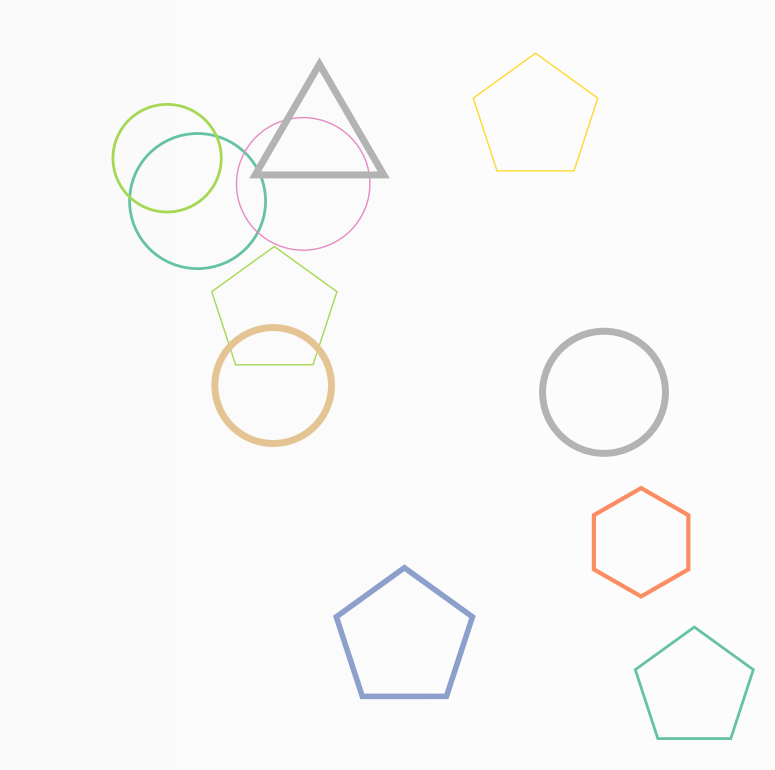[{"shape": "circle", "thickness": 1, "radius": 0.44, "center": [0.255, 0.739]}, {"shape": "pentagon", "thickness": 1, "radius": 0.4, "center": [0.896, 0.106]}, {"shape": "hexagon", "thickness": 1.5, "radius": 0.35, "center": [0.827, 0.296]}, {"shape": "pentagon", "thickness": 2, "radius": 0.46, "center": [0.522, 0.17]}, {"shape": "circle", "thickness": 0.5, "radius": 0.43, "center": [0.391, 0.761]}, {"shape": "circle", "thickness": 1, "radius": 0.35, "center": [0.216, 0.795]}, {"shape": "pentagon", "thickness": 0.5, "radius": 0.42, "center": [0.354, 0.595]}, {"shape": "pentagon", "thickness": 0.5, "radius": 0.42, "center": [0.691, 0.846]}, {"shape": "circle", "thickness": 2.5, "radius": 0.38, "center": [0.352, 0.499]}, {"shape": "triangle", "thickness": 2.5, "radius": 0.48, "center": [0.412, 0.821]}, {"shape": "circle", "thickness": 2.5, "radius": 0.4, "center": [0.779, 0.491]}]